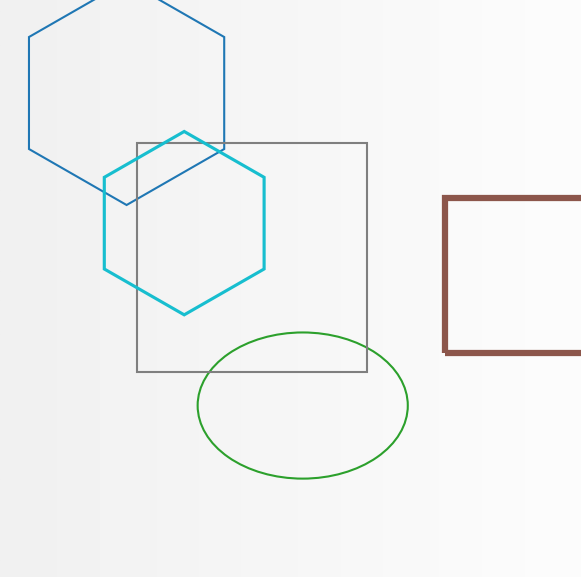[{"shape": "hexagon", "thickness": 1, "radius": 0.97, "center": [0.218, 0.838]}, {"shape": "oval", "thickness": 1, "radius": 0.9, "center": [0.521, 0.297]}, {"shape": "square", "thickness": 3, "radius": 0.67, "center": [0.899, 0.522]}, {"shape": "square", "thickness": 1, "radius": 0.99, "center": [0.434, 0.553]}, {"shape": "hexagon", "thickness": 1.5, "radius": 0.79, "center": [0.317, 0.613]}]